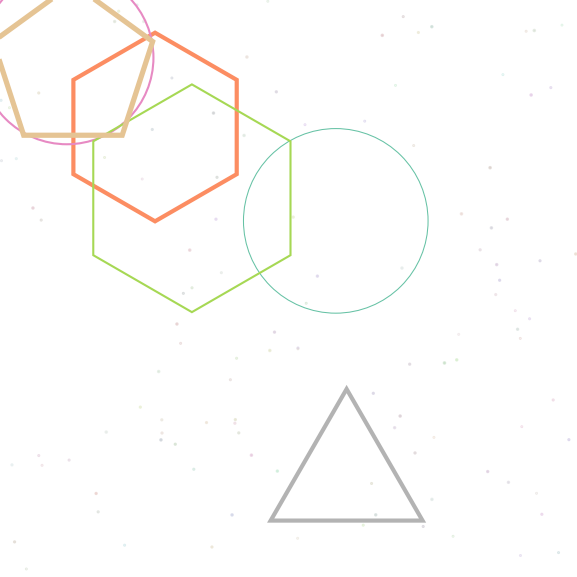[{"shape": "circle", "thickness": 0.5, "radius": 0.8, "center": [0.581, 0.617]}, {"shape": "hexagon", "thickness": 2, "radius": 0.82, "center": [0.269, 0.779]}, {"shape": "circle", "thickness": 1, "radius": 0.75, "center": [0.116, 0.899]}, {"shape": "hexagon", "thickness": 1, "radius": 0.99, "center": [0.332, 0.656]}, {"shape": "pentagon", "thickness": 2.5, "radius": 0.73, "center": [0.126, 0.882]}, {"shape": "triangle", "thickness": 2, "radius": 0.76, "center": [0.6, 0.174]}]